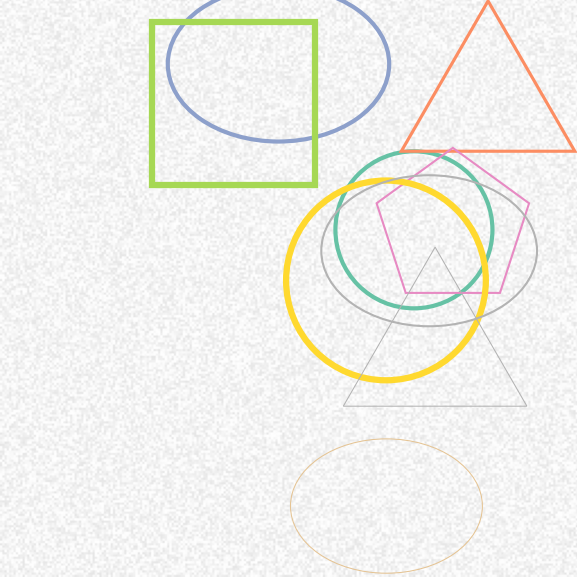[{"shape": "circle", "thickness": 2, "radius": 0.68, "center": [0.717, 0.601]}, {"shape": "triangle", "thickness": 1.5, "radius": 0.87, "center": [0.845, 0.824]}, {"shape": "oval", "thickness": 2, "radius": 0.96, "center": [0.482, 0.888]}, {"shape": "pentagon", "thickness": 1, "radius": 0.69, "center": [0.784, 0.604]}, {"shape": "square", "thickness": 3, "radius": 0.7, "center": [0.404, 0.82]}, {"shape": "circle", "thickness": 3, "radius": 0.86, "center": [0.668, 0.514]}, {"shape": "oval", "thickness": 0.5, "radius": 0.83, "center": [0.669, 0.123]}, {"shape": "oval", "thickness": 1, "radius": 0.93, "center": [0.743, 0.565]}, {"shape": "triangle", "thickness": 0.5, "radius": 0.92, "center": [0.753, 0.388]}]